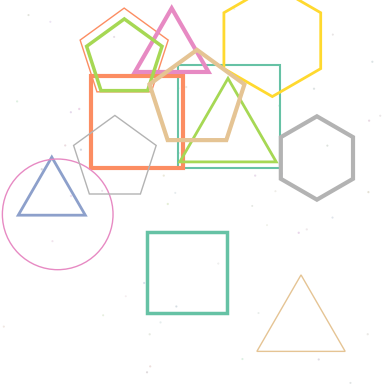[{"shape": "square", "thickness": 1.5, "radius": 0.67, "center": [0.594, 0.697]}, {"shape": "square", "thickness": 2.5, "radius": 0.52, "center": [0.485, 0.292]}, {"shape": "square", "thickness": 3, "radius": 0.6, "center": [0.357, 0.684]}, {"shape": "pentagon", "thickness": 1, "radius": 0.6, "center": [0.323, 0.859]}, {"shape": "triangle", "thickness": 2, "radius": 0.5, "center": [0.134, 0.491]}, {"shape": "triangle", "thickness": 3, "radius": 0.55, "center": [0.446, 0.868]}, {"shape": "circle", "thickness": 1, "radius": 0.72, "center": [0.15, 0.443]}, {"shape": "pentagon", "thickness": 2.5, "radius": 0.51, "center": [0.323, 0.848]}, {"shape": "triangle", "thickness": 2, "radius": 0.72, "center": [0.592, 0.652]}, {"shape": "hexagon", "thickness": 2, "radius": 0.73, "center": [0.707, 0.894]}, {"shape": "pentagon", "thickness": 3, "radius": 0.65, "center": [0.512, 0.741]}, {"shape": "triangle", "thickness": 1, "radius": 0.66, "center": [0.782, 0.154]}, {"shape": "hexagon", "thickness": 3, "radius": 0.54, "center": [0.823, 0.59]}, {"shape": "pentagon", "thickness": 1, "radius": 0.56, "center": [0.298, 0.587]}]